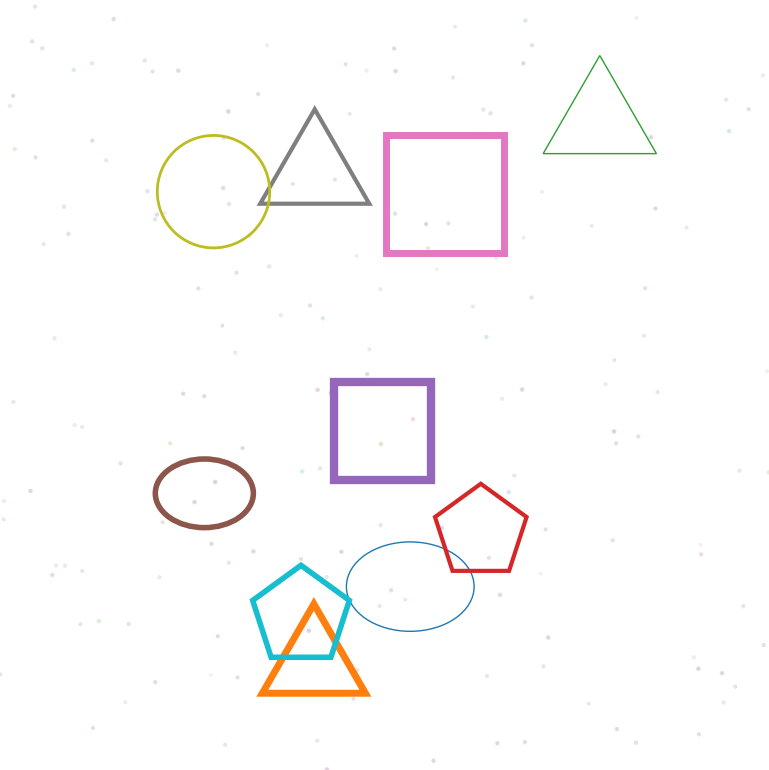[{"shape": "oval", "thickness": 0.5, "radius": 0.41, "center": [0.533, 0.238]}, {"shape": "triangle", "thickness": 2.5, "radius": 0.39, "center": [0.408, 0.138]}, {"shape": "triangle", "thickness": 0.5, "radius": 0.42, "center": [0.779, 0.843]}, {"shape": "pentagon", "thickness": 1.5, "radius": 0.31, "center": [0.624, 0.309]}, {"shape": "square", "thickness": 3, "radius": 0.32, "center": [0.497, 0.44]}, {"shape": "oval", "thickness": 2, "radius": 0.32, "center": [0.265, 0.359]}, {"shape": "square", "thickness": 2.5, "radius": 0.38, "center": [0.578, 0.748]}, {"shape": "triangle", "thickness": 1.5, "radius": 0.41, "center": [0.409, 0.776]}, {"shape": "circle", "thickness": 1, "radius": 0.37, "center": [0.277, 0.751]}, {"shape": "pentagon", "thickness": 2, "radius": 0.33, "center": [0.391, 0.2]}]